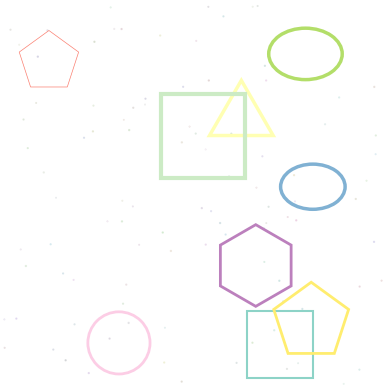[{"shape": "square", "thickness": 1.5, "radius": 0.43, "center": [0.726, 0.105]}, {"shape": "triangle", "thickness": 2.5, "radius": 0.48, "center": [0.627, 0.696]}, {"shape": "pentagon", "thickness": 0.5, "radius": 0.41, "center": [0.127, 0.84]}, {"shape": "oval", "thickness": 2.5, "radius": 0.42, "center": [0.813, 0.515]}, {"shape": "oval", "thickness": 2.5, "radius": 0.48, "center": [0.793, 0.86]}, {"shape": "circle", "thickness": 2, "radius": 0.4, "center": [0.309, 0.109]}, {"shape": "hexagon", "thickness": 2, "radius": 0.53, "center": [0.664, 0.31]}, {"shape": "square", "thickness": 3, "radius": 0.55, "center": [0.528, 0.647]}, {"shape": "pentagon", "thickness": 2, "radius": 0.51, "center": [0.808, 0.165]}]